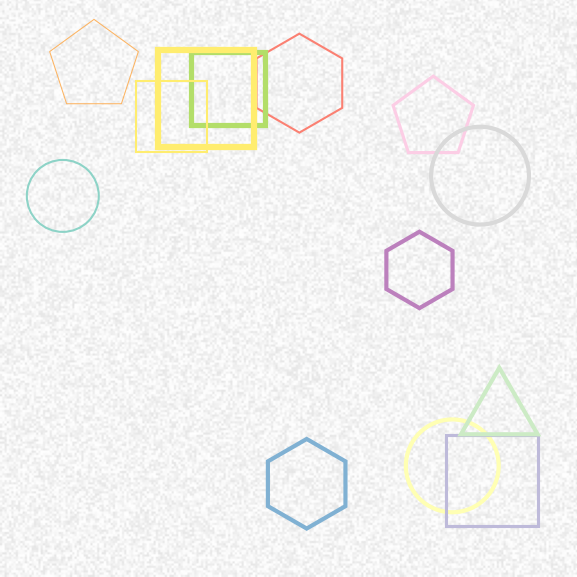[{"shape": "circle", "thickness": 1, "radius": 0.31, "center": [0.109, 0.66]}, {"shape": "circle", "thickness": 2, "radius": 0.4, "center": [0.783, 0.192]}, {"shape": "square", "thickness": 1.5, "radius": 0.4, "center": [0.852, 0.167]}, {"shape": "hexagon", "thickness": 1, "radius": 0.43, "center": [0.518, 0.855]}, {"shape": "hexagon", "thickness": 2, "radius": 0.39, "center": [0.531, 0.161]}, {"shape": "pentagon", "thickness": 0.5, "radius": 0.4, "center": [0.163, 0.885]}, {"shape": "square", "thickness": 2.5, "radius": 0.32, "center": [0.395, 0.846]}, {"shape": "pentagon", "thickness": 1.5, "radius": 0.37, "center": [0.75, 0.794]}, {"shape": "circle", "thickness": 2, "radius": 0.42, "center": [0.831, 0.695]}, {"shape": "hexagon", "thickness": 2, "radius": 0.33, "center": [0.726, 0.532]}, {"shape": "triangle", "thickness": 2, "radius": 0.38, "center": [0.865, 0.285]}, {"shape": "square", "thickness": 3, "radius": 0.42, "center": [0.357, 0.829]}, {"shape": "square", "thickness": 1, "radius": 0.31, "center": [0.297, 0.798]}]